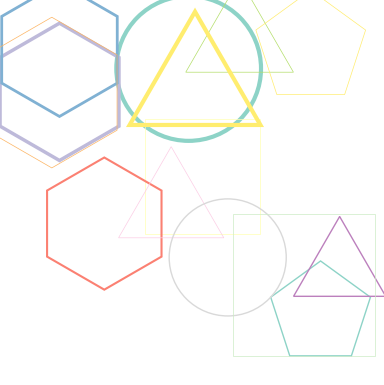[{"shape": "pentagon", "thickness": 1, "radius": 0.68, "center": [0.833, 0.186]}, {"shape": "circle", "thickness": 3, "radius": 0.94, "center": [0.49, 0.822]}, {"shape": "square", "thickness": 0.5, "radius": 0.74, "center": [0.526, 0.542]}, {"shape": "hexagon", "thickness": 2.5, "radius": 0.89, "center": [0.155, 0.761]}, {"shape": "hexagon", "thickness": 1.5, "radius": 0.86, "center": [0.271, 0.419]}, {"shape": "hexagon", "thickness": 2, "radius": 0.87, "center": [0.155, 0.871]}, {"shape": "hexagon", "thickness": 0.5, "radius": 0.98, "center": [0.135, 0.76]}, {"shape": "triangle", "thickness": 0.5, "radius": 0.81, "center": [0.622, 0.893]}, {"shape": "triangle", "thickness": 0.5, "radius": 0.79, "center": [0.445, 0.461]}, {"shape": "circle", "thickness": 1, "radius": 0.76, "center": [0.591, 0.331]}, {"shape": "triangle", "thickness": 1, "radius": 0.69, "center": [0.882, 0.299]}, {"shape": "square", "thickness": 0.5, "radius": 0.92, "center": [0.789, 0.259]}, {"shape": "triangle", "thickness": 3, "radius": 0.98, "center": [0.507, 0.773]}, {"shape": "pentagon", "thickness": 0.5, "radius": 0.75, "center": [0.807, 0.876]}]